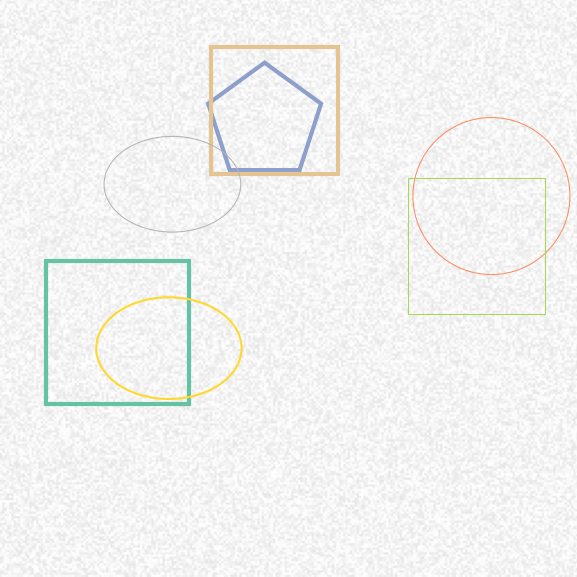[{"shape": "square", "thickness": 2, "radius": 0.62, "center": [0.204, 0.424]}, {"shape": "circle", "thickness": 0.5, "radius": 0.68, "center": [0.851, 0.66]}, {"shape": "pentagon", "thickness": 2, "radius": 0.51, "center": [0.458, 0.788]}, {"shape": "square", "thickness": 0.5, "radius": 0.59, "center": [0.825, 0.573]}, {"shape": "oval", "thickness": 1, "radius": 0.63, "center": [0.292, 0.396]}, {"shape": "square", "thickness": 2, "radius": 0.55, "center": [0.475, 0.808]}, {"shape": "oval", "thickness": 0.5, "radius": 0.59, "center": [0.299, 0.68]}]